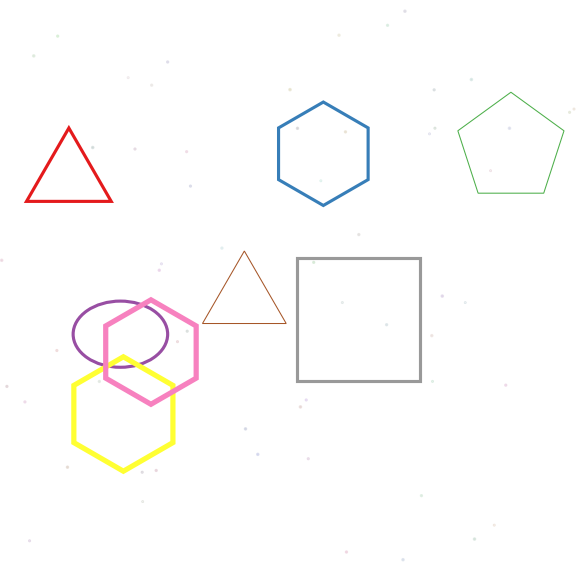[{"shape": "triangle", "thickness": 1.5, "radius": 0.42, "center": [0.119, 0.693]}, {"shape": "hexagon", "thickness": 1.5, "radius": 0.45, "center": [0.56, 0.733]}, {"shape": "pentagon", "thickness": 0.5, "radius": 0.48, "center": [0.885, 0.743]}, {"shape": "oval", "thickness": 1.5, "radius": 0.41, "center": [0.208, 0.42]}, {"shape": "hexagon", "thickness": 2.5, "radius": 0.5, "center": [0.214, 0.282]}, {"shape": "triangle", "thickness": 0.5, "radius": 0.42, "center": [0.423, 0.481]}, {"shape": "hexagon", "thickness": 2.5, "radius": 0.45, "center": [0.261, 0.39]}, {"shape": "square", "thickness": 1.5, "radius": 0.53, "center": [0.621, 0.445]}]